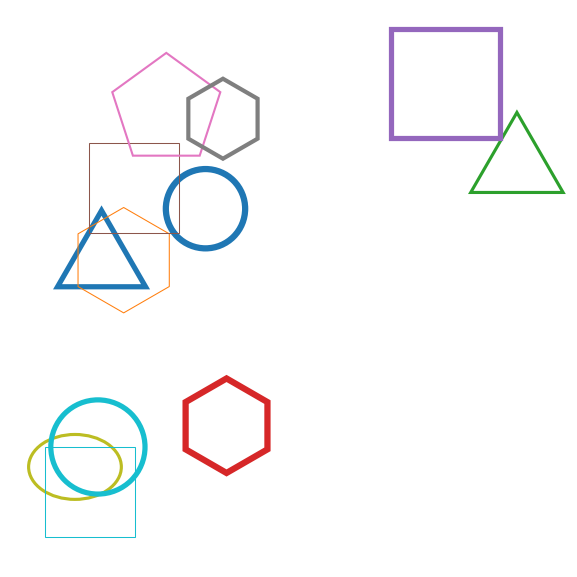[{"shape": "circle", "thickness": 3, "radius": 0.34, "center": [0.356, 0.638]}, {"shape": "triangle", "thickness": 2.5, "radius": 0.44, "center": [0.176, 0.547]}, {"shape": "hexagon", "thickness": 0.5, "radius": 0.46, "center": [0.214, 0.549]}, {"shape": "triangle", "thickness": 1.5, "radius": 0.46, "center": [0.895, 0.712]}, {"shape": "hexagon", "thickness": 3, "radius": 0.41, "center": [0.392, 0.262]}, {"shape": "square", "thickness": 2.5, "radius": 0.47, "center": [0.772, 0.854]}, {"shape": "square", "thickness": 0.5, "radius": 0.39, "center": [0.233, 0.673]}, {"shape": "pentagon", "thickness": 1, "radius": 0.49, "center": [0.288, 0.809]}, {"shape": "hexagon", "thickness": 2, "radius": 0.35, "center": [0.386, 0.794]}, {"shape": "oval", "thickness": 1.5, "radius": 0.4, "center": [0.13, 0.191]}, {"shape": "circle", "thickness": 2.5, "radius": 0.41, "center": [0.17, 0.225]}, {"shape": "square", "thickness": 0.5, "radius": 0.39, "center": [0.155, 0.147]}]